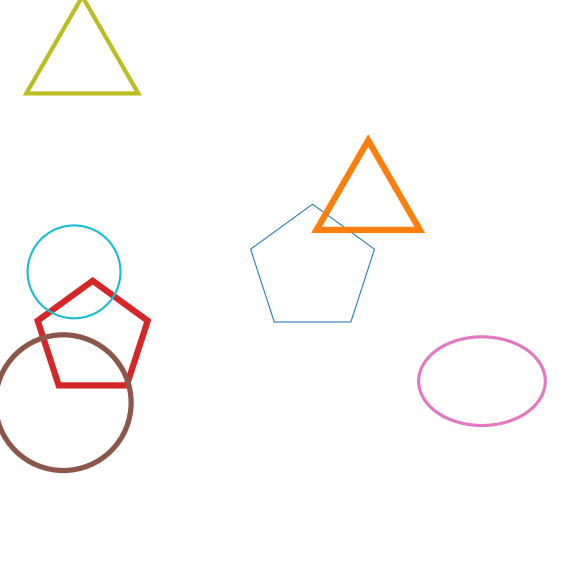[{"shape": "pentagon", "thickness": 0.5, "radius": 0.56, "center": [0.541, 0.533]}, {"shape": "triangle", "thickness": 3, "radius": 0.52, "center": [0.638, 0.653]}, {"shape": "pentagon", "thickness": 3, "radius": 0.5, "center": [0.161, 0.413]}, {"shape": "circle", "thickness": 2.5, "radius": 0.59, "center": [0.11, 0.302]}, {"shape": "oval", "thickness": 1.5, "radius": 0.55, "center": [0.835, 0.339]}, {"shape": "triangle", "thickness": 2, "radius": 0.56, "center": [0.143, 0.893]}, {"shape": "circle", "thickness": 1, "radius": 0.4, "center": [0.128, 0.528]}]